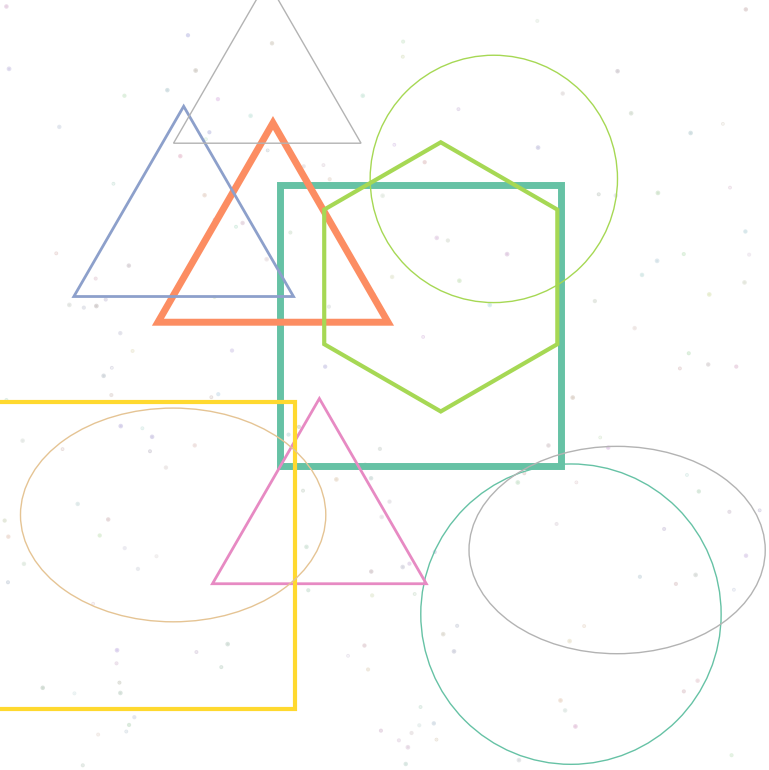[{"shape": "circle", "thickness": 0.5, "radius": 0.98, "center": [0.742, 0.202]}, {"shape": "square", "thickness": 2.5, "radius": 0.91, "center": [0.546, 0.577]}, {"shape": "triangle", "thickness": 2.5, "radius": 0.86, "center": [0.355, 0.668]}, {"shape": "triangle", "thickness": 1, "radius": 0.82, "center": [0.239, 0.697]}, {"shape": "triangle", "thickness": 1, "radius": 0.8, "center": [0.415, 0.322]}, {"shape": "circle", "thickness": 0.5, "radius": 0.8, "center": [0.641, 0.768]}, {"shape": "hexagon", "thickness": 1.5, "radius": 0.87, "center": [0.572, 0.64]}, {"shape": "square", "thickness": 1.5, "radius": 0.99, "center": [0.184, 0.279]}, {"shape": "oval", "thickness": 0.5, "radius": 0.99, "center": [0.225, 0.331]}, {"shape": "oval", "thickness": 0.5, "radius": 0.96, "center": [0.801, 0.286]}, {"shape": "triangle", "thickness": 0.5, "radius": 0.7, "center": [0.347, 0.884]}]